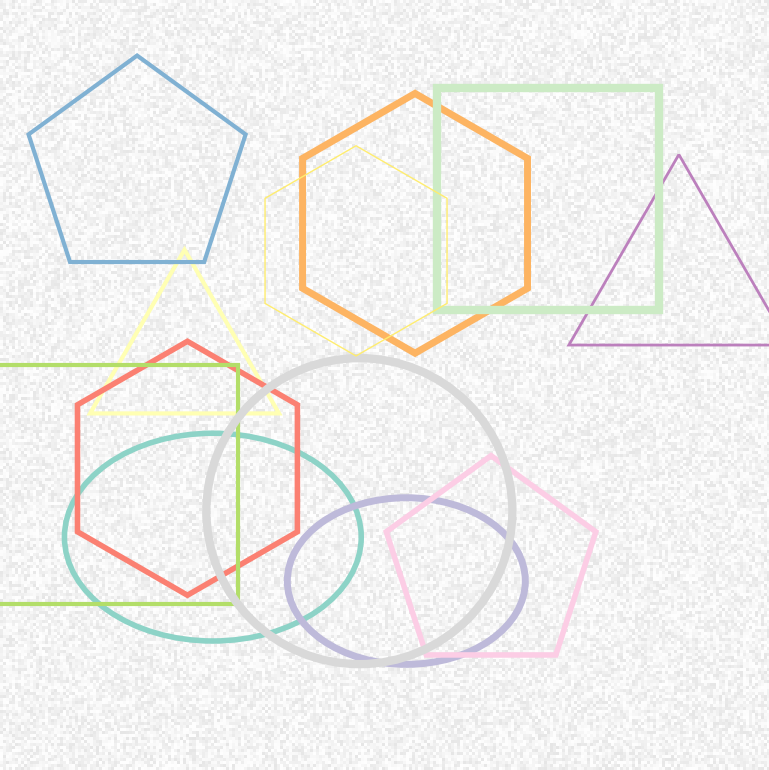[{"shape": "oval", "thickness": 2, "radius": 0.96, "center": [0.276, 0.302]}, {"shape": "triangle", "thickness": 1.5, "radius": 0.71, "center": [0.24, 0.534]}, {"shape": "oval", "thickness": 2.5, "radius": 0.77, "center": [0.528, 0.245]}, {"shape": "hexagon", "thickness": 2, "radius": 0.82, "center": [0.243, 0.392]}, {"shape": "pentagon", "thickness": 1.5, "radius": 0.74, "center": [0.178, 0.78]}, {"shape": "hexagon", "thickness": 2.5, "radius": 0.84, "center": [0.539, 0.71]}, {"shape": "square", "thickness": 1.5, "radius": 0.78, "center": [0.154, 0.371]}, {"shape": "pentagon", "thickness": 2, "radius": 0.72, "center": [0.638, 0.265]}, {"shape": "circle", "thickness": 3, "radius": 0.99, "center": [0.467, 0.336]}, {"shape": "triangle", "thickness": 1, "radius": 0.82, "center": [0.882, 0.634]}, {"shape": "square", "thickness": 3, "radius": 0.72, "center": [0.712, 0.742]}, {"shape": "hexagon", "thickness": 0.5, "radius": 0.68, "center": [0.462, 0.674]}]